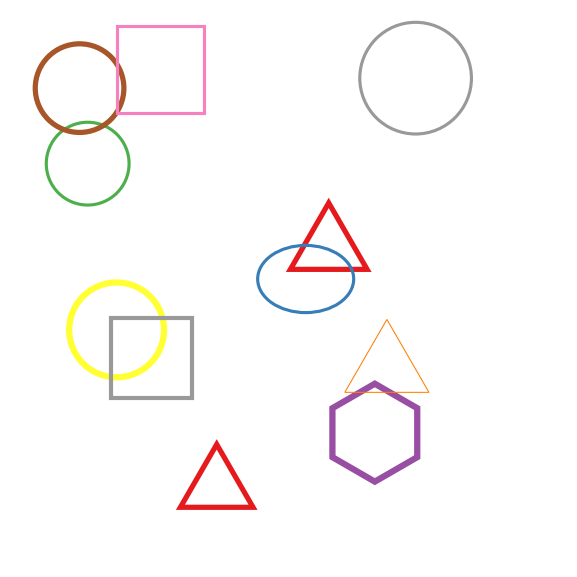[{"shape": "triangle", "thickness": 2.5, "radius": 0.36, "center": [0.375, 0.157]}, {"shape": "triangle", "thickness": 2.5, "radius": 0.38, "center": [0.569, 0.571]}, {"shape": "oval", "thickness": 1.5, "radius": 0.42, "center": [0.529, 0.516]}, {"shape": "circle", "thickness": 1.5, "radius": 0.36, "center": [0.152, 0.716]}, {"shape": "hexagon", "thickness": 3, "radius": 0.42, "center": [0.649, 0.25]}, {"shape": "triangle", "thickness": 0.5, "radius": 0.42, "center": [0.67, 0.362]}, {"shape": "circle", "thickness": 3, "radius": 0.41, "center": [0.202, 0.428]}, {"shape": "circle", "thickness": 2.5, "radius": 0.38, "center": [0.138, 0.847]}, {"shape": "square", "thickness": 1.5, "radius": 0.38, "center": [0.278, 0.879]}, {"shape": "circle", "thickness": 1.5, "radius": 0.48, "center": [0.72, 0.864]}, {"shape": "square", "thickness": 2, "radius": 0.35, "center": [0.262, 0.379]}]